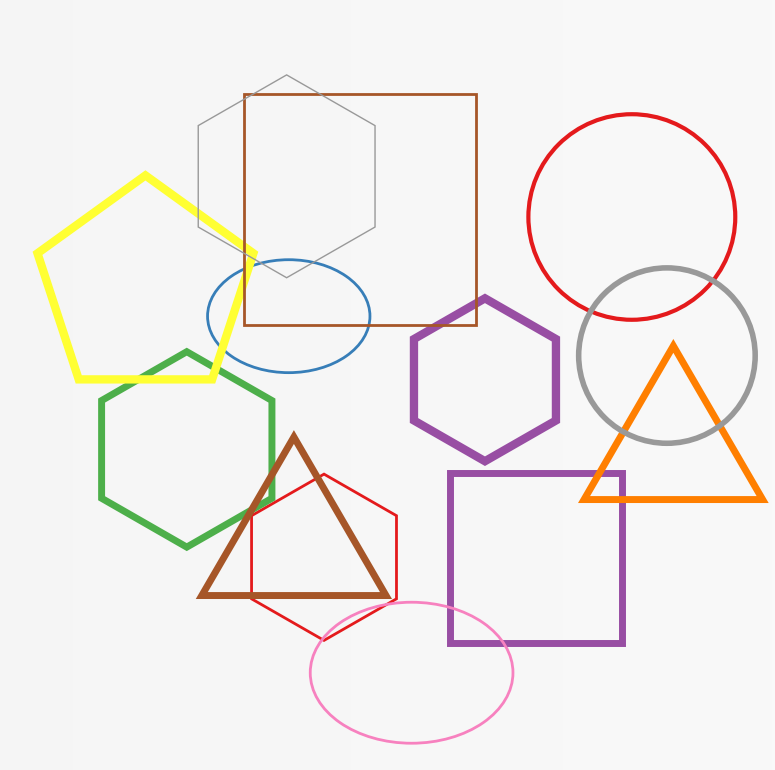[{"shape": "circle", "thickness": 1.5, "radius": 0.67, "center": [0.815, 0.718]}, {"shape": "hexagon", "thickness": 1, "radius": 0.54, "center": [0.418, 0.276]}, {"shape": "oval", "thickness": 1, "radius": 0.52, "center": [0.373, 0.589]}, {"shape": "hexagon", "thickness": 2.5, "radius": 0.63, "center": [0.241, 0.416]}, {"shape": "square", "thickness": 2.5, "radius": 0.55, "center": [0.692, 0.275]}, {"shape": "hexagon", "thickness": 3, "radius": 0.53, "center": [0.626, 0.507]}, {"shape": "triangle", "thickness": 2.5, "radius": 0.67, "center": [0.869, 0.418]}, {"shape": "pentagon", "thickness": 3, "radius": 0.73, "center": [0.188, 0.626]}, {"shape": "square", "thickness": 1, "radius": 0.75, "center": [0.464, 0.728]}, {"shape": "triangle", "thickness": 2.5, "radius": 0.69, "center": [0.379, 0.295]}, {"shape": "oval", "thickness": 1, "radius": 0.65, "center": [0.531, 0.126]}, {"shape": "circle", "thickness": 2, "radius": 0.57, "center": [0.861, 0.538]}, {"shape": "hexagon", "thickness": 0.5, "radius": 0.66, "center": [0.37, 0.771]}]